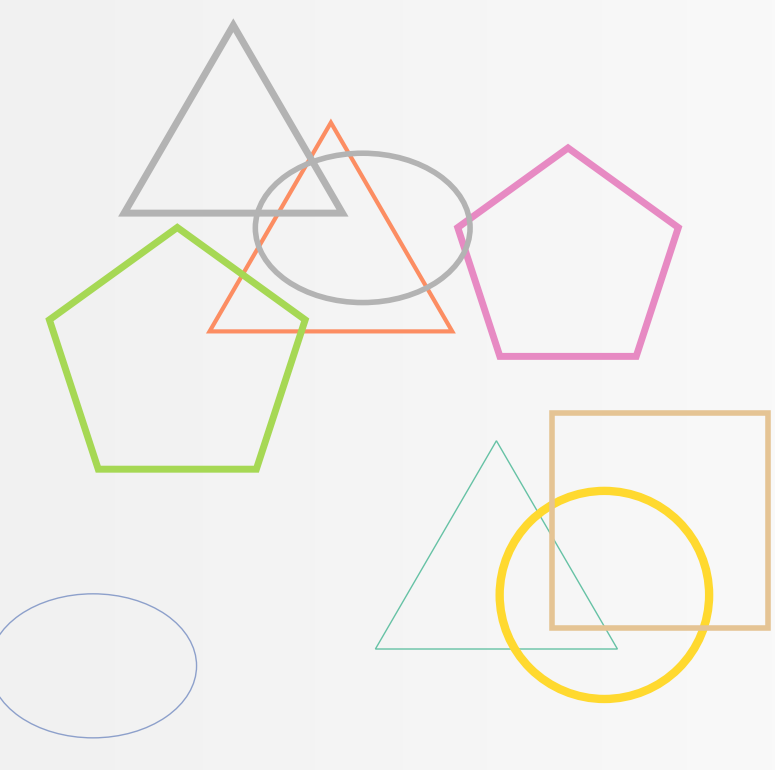[{"shape": "triangle", "thickness": 0.5, "radius": 0.9, "center": [0.641, 0.247]}, {"shape": "triangle", "thickness": 1.5, "radius": 0.9, "center": [0.427, 0.66]}, {"shape": "oval", "thickness": 0.5, "radius": 0.67, "center": [0.12, 0.135]}, {"shape": "pentagon", "thickness": 2.5, "radius": 0.75, "center": [0.733, 0.658]}, {"shape": "pentagon", "thickness": 2.5, "radius": 0.87, "center": [0.229, 0.531]}, {"shape": "circle", "thickness": 3, "radius": 0.68, "center": [0.78, 0.227]}, {"shape": "square", "thickness": 2, "radius": 0.7, "center": [0.852, 0.324]}, {"shape": "oval", "thickness": 2, "radius": 0.69, "center": [0.468, 0.704]}, {"shape": "triangle", "thickness": 2.5, "radius": 0.81, "center": [0.301, 0.805]}]